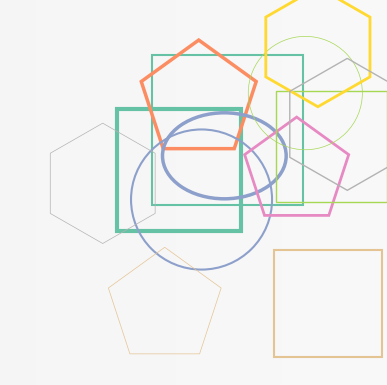[{"shape": "square", "thickness": 1.5, "radius": 0.97, "center": [0.587, 0.662]}, {"shape": "square", "thickness": 3, "radius": 0.79, "center": [0.462, 0.558]}, {"shape": "pentagon", "thickness": 2.5, "radius": 0.78, "center": [0.513, 0.74]}, {"shape": "oval", "thickness": 2.5, "radius": 0.8, "center": [0.579, 0.595]}, {"shape": "circle", "thickness": 1.5, "radius": 0.91, "center": [0.52, 0.482]}, {"shape": "pentagon", "thickness": 2, "radius": 0.71, "center": [0.766, 0.555]}, {"shape": "square", "thickness": 1, "radius": 0.72, "center": [0.855, 0.62]}, {"shape": "circle", "thickness": 0.5, "radius": 0.74, "center": [0.788, 0.758]}, {"shape": "hexagon", "thickness": 2, "radius": 0.78, "center": [0.82, 0.878]}, {"shape": "square", "thickness": 1.5, "radius": 0.7, "center": [0.846, 0.212]}, {"shape": "pentagon", "thickness": 0.5, "radius": 0.76, "center": [0.425, 0.205]}, {"shape": "hexagon", "thickness": 1, "radius": 0.86, "center": [0.896, 0.677]}, {"shape": "hexagon", "thickness": 0.5, "radius": 0.78, "center": [0.265, 0.524]}]